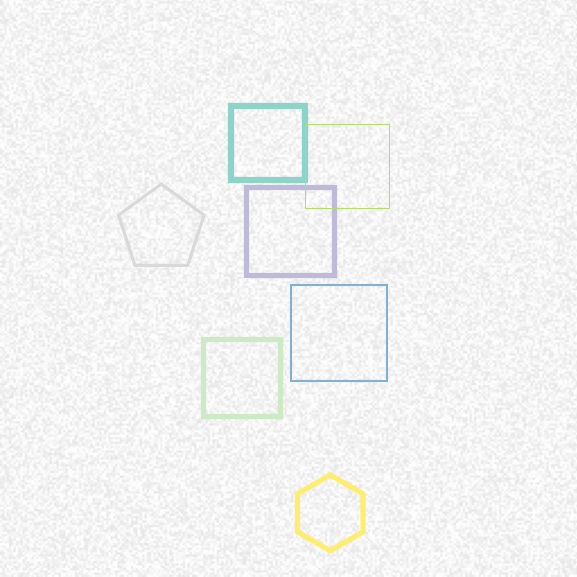[{"shape": "square", "thickness": 3, "radius": 0.32, "center": [0.464, 0.752]}, {"shape": "square", "thickness": 2.5, "radius": 0.38, "center": [0.502, 0.599]}, {"shape": "square", "thickness": 1, "radius": 0.42, "center": [0.587, 0.422]}, {"shape": "square", "thickness": 0.5, "radius": 0.36, "center": [0.6, 0.712]}, {"shape": "pentagon", "thickness": 1.5, "radius": 0.39, "center": [0.279, 0.603]}, {"shape": "square", "thickness": 2.5, "radius": 0.33, "center": [0.418, 0.346]}, {"shape": "hexagon", "thickness": 2.5, "radius": 0.33, "center": [0.572, 0.111]}]